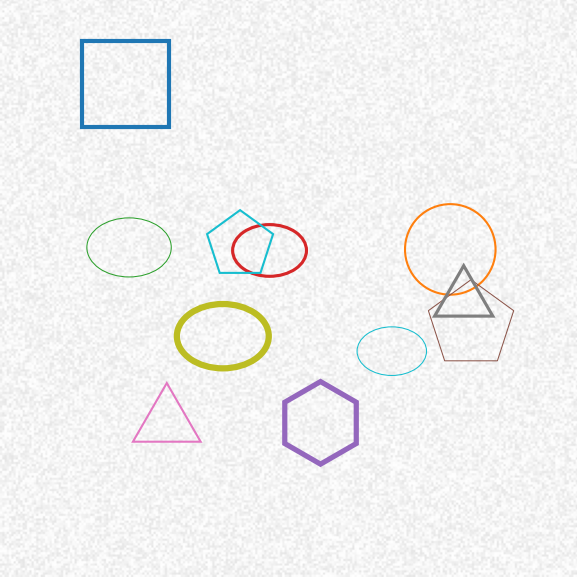[{"shape": "square", "thickness": 2, "radius": 0.37, "center": [0.217, 0.853]}, {"shape": "circle", "thickness": 1, "radius": 0.39, "center": [0.78, 0.567]}, {"shape": "oval", "thickness": 0.5, "radius": 0.37, "center": [0.223, 0.571]}, {"shape": "oval", "thickness": 1.5, "radius": 0.32, "center": [0.467, 0.565]}, {"shape": "hexagon", "thickness": 2.5, "radius": 0.36, "center": [0.555, 0.267]}, {"shape": "pentagon", "thickness": 0.5, "radius": 0.39, "center": [0.816, 0.437]}, {"shape": "triangle", "thickness": 1, "radius": 0.34, "center": [0.289, 0.268]}, {"shape": "triangle", "thickness": 1.5, "radius": 0.29, "center": [0.803, 0.481]}, {"shape": "oval", "thickness": 3, "radius": 0.4, "center": [0.386, 0.417]}, {"shape": "oval", "thickness": 0.5, "radius": 0.3, "center": [0.678, 0.391]}, {"shape": "pentagon", "thickness": 1, "radius": 0.3, "center": [0.416, 0.575]}]